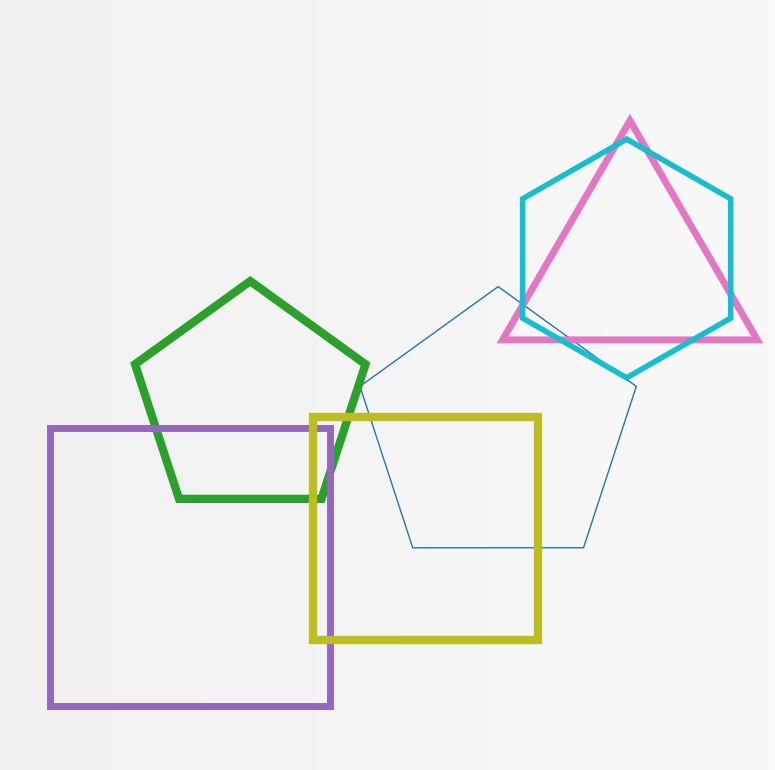[{"shape": "pentagon", "thickness": 0.5, "radius": 0.94, "center": [0.643, 0.44]}, {"shape": "pentagon", "thickness": 3, "radius": 0.78, "center": [0.323, 0.479]}, {"shape": "square", "thickness": 2.5, "radius": 0.9, "center": [0.245, 0.264]}, {"shape": "triangle", "thickness": 2.5, "radius": 0.95, "center": [0.813, 0.653]}, {"shape": "square", "thickness": 3, "radius": 0.72, "center": [0.549, 0.314]}, {"shape": "hexagon", "thickness": 2, "radius": 0.77, "center": [0.809, 0.664]}]